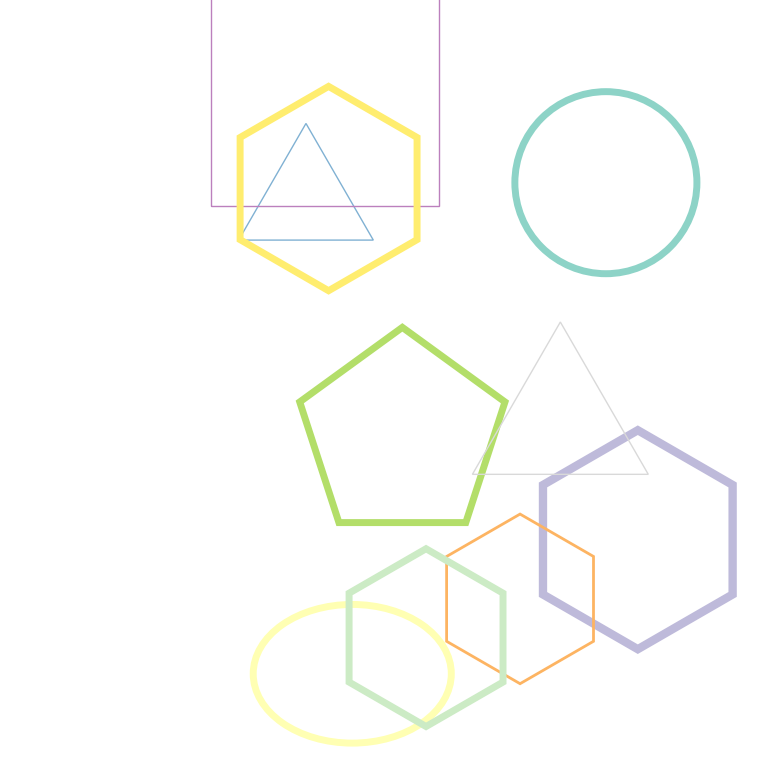[{"shape": "circle", "thickness": 2.5, "radius": 0.59, "center": [0.787, 0.763]}, {"shape": "oval", "thickness": 2.5, "radius": 0.64, "center": [0.457, 0.125]}, {"shape": "hexagon", "thickness": 3, "radius": 0.71, "center": [0.828, 0.299]}, {"shape": "triangle", "thickness": 0.5, "radius": 0.5, "center": [0.397, 0.739]}, {"shape": "hexagon", "thickness": 1, "radius": 0.55, "center": [0.675, 0.222]}, {"shape": "pentagon", "thickness": 2.5, "radius": 0.7, "center": [0.523, 0.435]}, {"shape": "triangle", "thickness": 0.5, "radius": 0.66, "center": [0.728, 0.45]}, {"shape": "square", "thickness": 0.5, "radius": 0.74, "center": [0.422, 0.88]}, {"shape": "hexagon", "thickness": 2.5, "radius": 0.58, "center": [0.553, 0.172]}, {"shape": "hexagon", "thickness": 2.5, "radius": 0.66, "center": [0.427, 0.755]}]